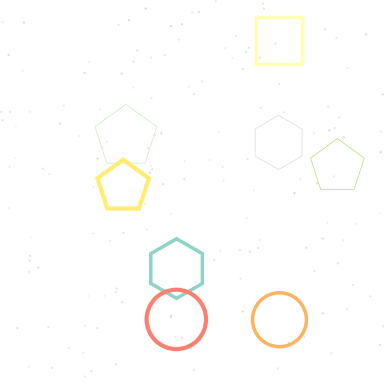[{"shape": "hexagon", "thickness": 2.5, "radius": 0.39, "center": [0.459, 0.302]}, {"shape": "square", "thickness": 2.5, "radius": 0.3, "center": [0.724, 0.895]}, {"shape": "circle", "thickness": 3, "radius": 0.39, "center": [0.458, 0.17]}, {"shape": "circle", "thickness": 2.5, "radius": 0.35, "center": [0.726, 0.17]}, {"shape": "pentagon", "thickness": 0.5, "radius": 0.37, "center": [0.876, 0.567]}, {"shape": "hexagon", "thickness": 0.5, "radius": 0.35, "center": [0.724, 0.63]}, {"shape": "pentagon", "thickness": 0.5, "radius": 0.42, "center": [0.327, 0.645]}, {"shape": "pentagon", "thickness": 3, "radius": 0.35, "center": [0.32, 0.515]}]